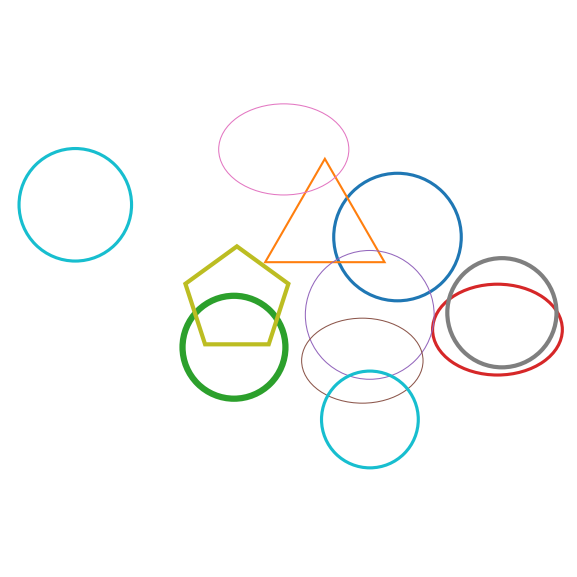[{"shape": "circle", "thickness": 1.5, "radius": 0.55, "center": [0.688, 0.589]}, {"shape": "triangle", "thickness": 1, "radius": 0.6, "center": [0.563, 0.605]}, {"shape": "circle", "thickness": 3, "radius": 0.45, "center": [0.405, 0.398]}, {"shape": "oval", "thickness": 1.5, "radius": 0.56, "center": [0.861, 0.428]}, {"shape": "circle", "thickness": 0.5, "radius": 0.56, "center": [0.64, 0.454]}, {"shape": "oval", "thickness": 0.5, "radius": 0.53, "center": [0.627, 0.375]}, {"shape": "oval", "thickness": 0.5, "radius": 0.56, "center": [0.491, 0.74]}, {"shape": "circle", "thickness": 2, "radius": 0.47, "center": [0.869, 0.458]}, {"shape": "pentagon", "thickness": 2, "radius": 0.47, "center": [0.41, 0.479]}, {"shape": "circle", "thickness": 1.5, "radius": 0.49, "center": [0.13, 0.645]}, {"shape": "circle", "thickness": 1.5, "radius": 0.42, "center": [0.641, 0.273]}]